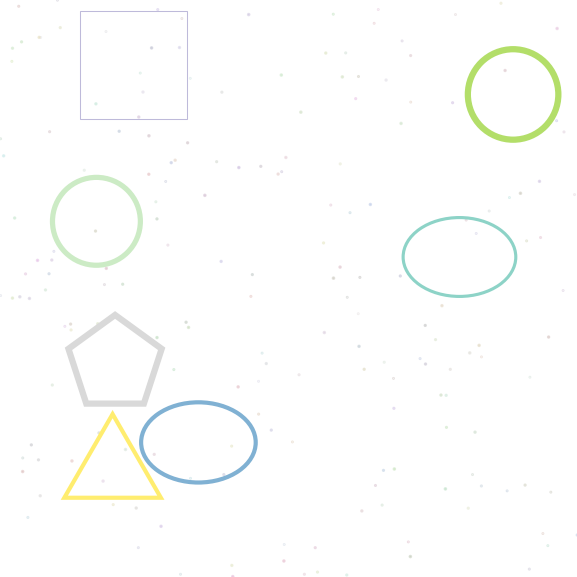[{"shape": "oval", "thickness": 1.5, "radius": 0.49, "center": [0.796, 0.554]}, {"shape": "square", "thickness": 0.5, "radius": 0.47, "center": [0.231, 0.887]}, {"shape": "oval", "thickness": 2, "radius": 0.5, "center": [0.344, 0.233]}, {"shape": "circle", "thickness": 3, "radius": 0.39, "center": [0.888, 0.836]}, {"shape": "pentagon", "thickness": 3, "radius": 0.42, "center": [0.199, 0.369]}, {"shape": "circle", "thickness": 2.5, "radius": 0.38, "center": [0.167, 0.616]}, {"shape": "triangle", "thickness": 2, "radius": 0.48, "center": [0.195, 0.186]}]